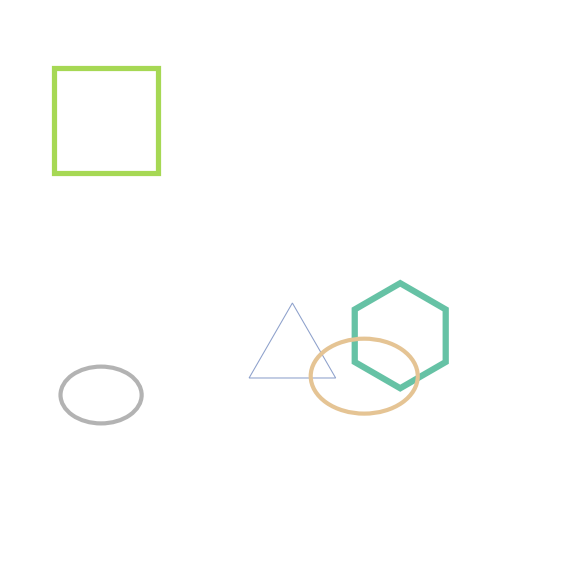[{"shape": "hexagon", "thickness": 3, "radius": 0.45, "center": [0.693, 0.418]}, {"shape": "triangle", "thickness": 0.5, "radius": 0.43, "center": [0.506, 0.388]}, {"shape": "square", "thickness": 2.5, "radius": 0.45, "center": [0.183, 0.791]}, {"shape": "oval", "thickness": 2, "radius": 0.46, "center": [0.631, 0.348]}, {"shape": "oval", "thickness": 2, "radius": 0.35, "center": [0.175, 0.315]}]